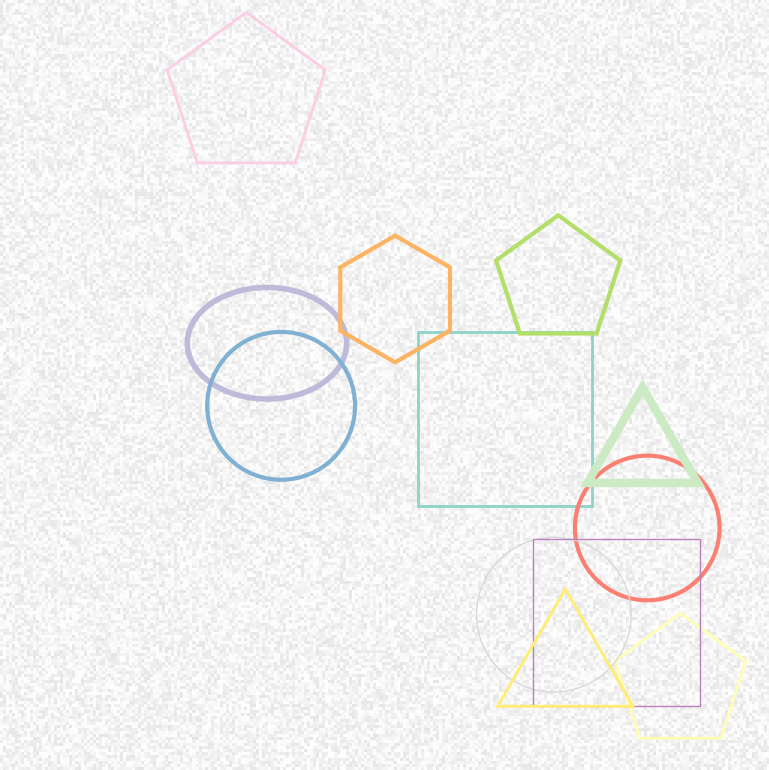[{"shape": "square", "thickness": 1, "radius": 0.57, "center": [0.656, 0.455]}, {"shape": "pentagon", "thickness": 1, "radius": 0.45, "center": [0.884, 0.114]}, {"shape": "oval", "thickness": 2, "radius": 0.52, "center": [0.347, 0.554]}, {"shape": "circle", "thickness": 1.5, "radius": 0.47, "center": [0.841, 0.314]}, {"shape": "circle", "thickness": 1.5, "radius": 0.48, "center": [0.365, 0.473]}, {"shape": "hexagon", "thickness": 1.5, "radius": 0.41, "center": [0.513, 0.612]}, {"shape": "pentagon", "thickness": 1.5, "radius": 0.42, "center": [0.725, 0.636]}, {"shape": "pentagon", "thickness": 1, "radius": 0.54, "center": [0.32, 0.876]}, {"shape": "circle", "thickness": 0.5, "radius": 0.5, "center": [0.719, 0.202]}, {"shape": "square", "thickness": 0.5, "radius": 0.54, "center": [0.801, 0.192]}, {"shape": "triangle", "thickness": 3, "radius": 0.41, "center": [0.835, 0.414]}, {"shape": "triangle", "thickness": 1, "radius": 0.51, "center": [0.734, 0.134]}]